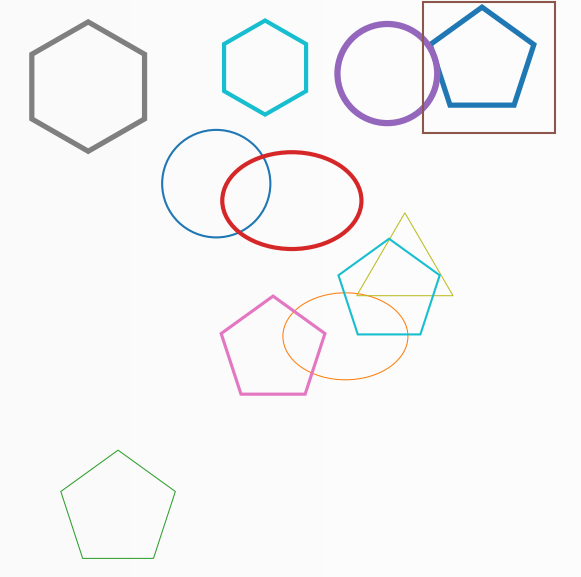[{"shape": "pentagon", "thickness": 2.5, "radius": 0.47, "center": [0.829, 0.893]}, {"shape": "circle", "thickness": 1, "radius": 0.47, "center": [0.372, 0.681]}, {"shape": "oval", "thickness": 0.5, "radius": 0.54, "center": [0.594, 0.417]}, {"shape": "pentagon", "thickness": 0.5, "radius": 0.52, "center": [0.203, 0.116]}, {"shape": "oval", "thickness": 2, "radius": 0.6, "center": [0.502, 0.652]}, {"shape": "circle", "thickness": 3, "radius": 0.43, "center": [0.666, 0.872]}, {"shape": "square", "thickness": 1, "radius": 0.57, "center": [0.841, 0.882]}, {"shape": "pentagon", "thickness": 1.5, "radius": 0.47, "center": [0.47, 0.393]}, {"shape": "hexagon", "thickness": 2.5, "radius": 0.56, "center": [0.152, 0.849]}, {"shape": "triangle", "thickness": 0.5, "radius": 0.48, "center": [0.697, 0.535]}, {"shape": "hexagon", "thickness": 2, "radius": 0.41, "center": [0.456, 0.882]}, {"shape": "pentagon", "thickness": 1, "radius": 0.46, "center": [0.669, 0.494]}]